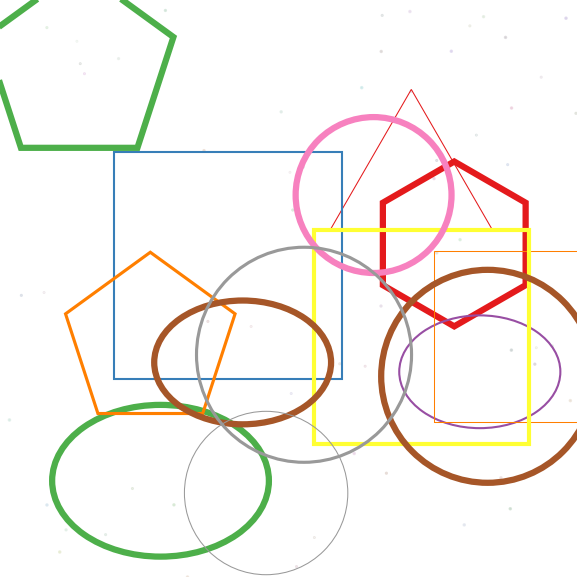[{"shape": "triangle", "thickness": 0.5, "radius": 0.81, "center": [0.712, 0.682]}, {"shape": "hexagon", "thickness": 3, "radius": 0.71, "center": [0.787, 0.577]}, {"shape": "square", "thickness": 1, "radius": 0.98, "center": [0.395, 0.539]}, {"shape": "oval", "thickness": 3, "radius": 0.94, "center": [0.278, 0.167]}, {"shape": "pentagon", "thickness": 3, "radius": 0.86, "center": [0.137, 0.882]}, {"shape": "oval", "thickness": 1, "radius": 0.7, "center": [0.831, 0.355]}, {"shape": "square", "thickness": 0.5, "radius": 0.74, "center": [0.899, 0.417]}, {"shape": "pentagon", "thickness": 1.5, "radius": 0.77, "center": [0.26, 0.408]}, {"shape": "square", "thickness": 2, "radius": 0.93, "center": [0.73, 0.415]}, {"shape": "oval", "thickness": 3, "radius": 0.77, "center": [0.42, 0.372]}, {"shape": "circle", "thickness": 3, "radius": 0.92, "center": [0.844, 0.348]}, {"shape": "circle", "thickness": 3, "radius": 0.67, "center": [0.647, 0.661]}, {"shape": "circle", "thickness": 0.5, "radius": 0.71, "center": [0.461, 0.145]}, {"shape": "circle", "thickness": 1.5, "radius": 0.93, "center": [0.526, 0.385]}]